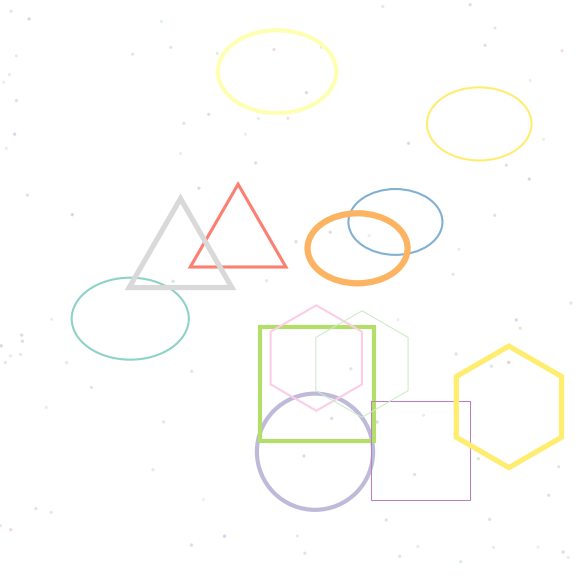[{"shape": "oval", "thickness": 1, "radius": 0.51, "center": [0.226, 0.447]}, {"shape": "oval", "thickness": 2, "radius": 0.51, "center": [0.48, 0.875]}, {"shape": "circle", "thickness": 2, "radius": 0.5, "center": [0.545, 0.217]}, {"shape": "triangle", "thickness": 1.5, "radius": 0.48, "center": [0.412, 0.585]}, {"shape": "oval", "thickness": 1, "radius": 0.41, "center": [0.685, 0.615]}, {"shape": "oval", "thickness": 3, "radius": 0.43, "center": [0.619, 0.569]}, {"shape": "square", "thickness": 2, "radius": 0.49, "center": [0.549, 0.335]}, {"shape": "hexagon", "thickness": 1, "radius": 0.46, "center": [0.548, 0.379]}, {"shape": "triangle", "thickness": 2.5, "radius": 0.51, "center": [0.313, 0.553]}, {"shape": "square", "thickness": 0.5, "radius": 0.43, "center": [0.728, 0.219]}, {"shape": "hexagon", "thickness": 0.5, "radius": 0.46, "center": [0.627, 0.369]}, {"shape": "oval", "thickness": 1, "radius": 0.45, "center": [0.83, 0.785]}, {"shape": "hexagon", "thickness": 2.5, "radius": 0.53, "center": [0.881, 0.295]}]